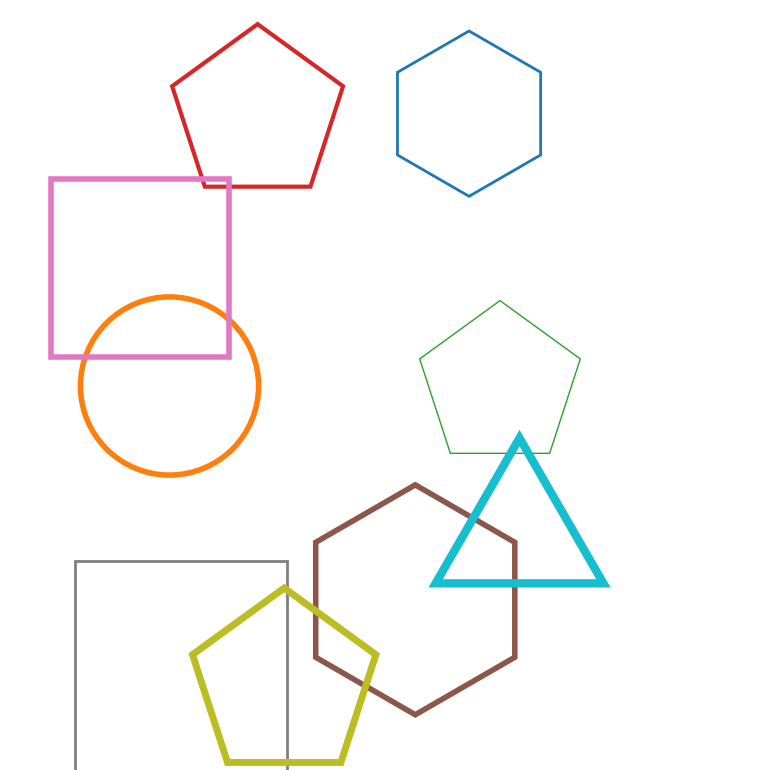[{"shape": "hexagon", "thickness": 1, "radius": 0.54, "center": [0.609, 0.852]}, {"shape": "circle", "thickness": 2, "radius": 0.58, "center": [0.22, 0.499]}, {"shape": "pentagon", "thickness": 0.5, "radius": 0.55, "center": [0.649, 0.5]}, {"shape": "pentagon", "thickness": 1.5, "radius": 0.58, "center": [0.335, 0.852]}, {"shape": "hexagon", "thickness": 2, "radius": 0.75, "center": [0.539, 0.221]}, {"shape": "square", "thickness": 2, "radius": 0.58, "center": [0.182, 0.652]}, {"shape": "square", "thickness": 1, "radius": 0.69, "center": [0.235, 0.133]}, {"shape": "pentagon", "thickness": 2.5, "radius": 0.63, "center": [0.369, 0.111]}, {"shape": "triangle", "thickness": 3, "radius": 0.63, "center": [0.675, 0.305]}]